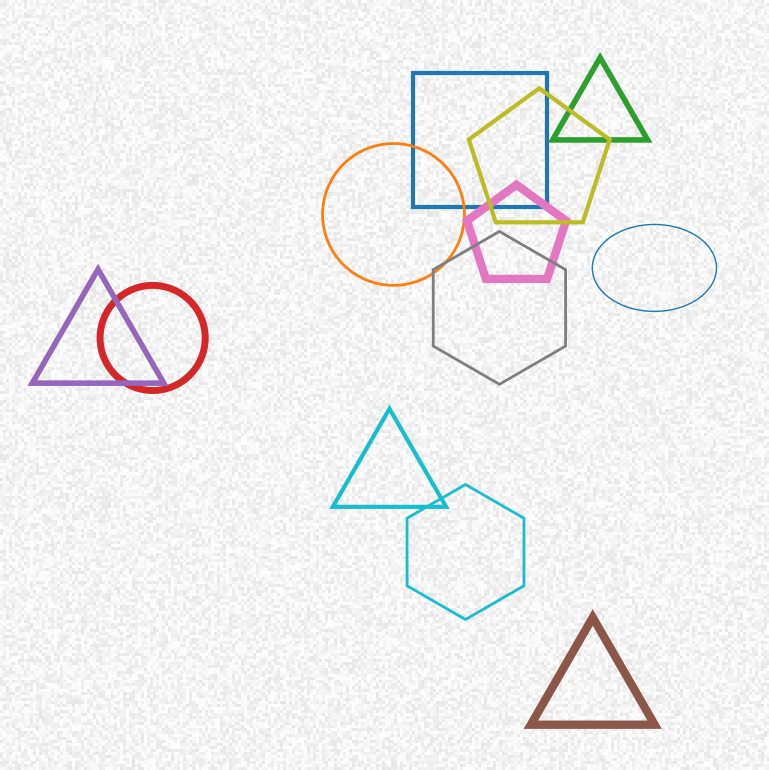[{"shape": "square", "thickness": 1.5, "radius": 0.44, "center": [0.624, 0.818]}, {"shape": "oval", "thickness": 0.5, "radius": 0.4, "center": [0.85, 0.652]}, {"shape": "circle", "thickness": 1, "radius": 0.46, "center": [0.511, 0.721]}, {"shape": "triangle", "thickness": 2, "radius": 0.36, "center": [0.779, 0.854]}, {"shape": "circle", "thickness": 2.5, "radius": 0.34, "center": [0.198, 0.561]}, {"shape": "triangle", "thickness": 2, "radius": 0.49, "center": [0.127, 0.552]}, {"shape": "triangle", "thickness": 3, "radius": 0.46, "center": [0.77, 0.105]}, {"shape": "pentagon", "thickness": 3, "radius": 0.34, "center": [0.671, 0.692]}, {"shape": "hexagon", "thickness": 1, "radius": 0.5, "center": [0.649, 0.6]}, {"shape": "pentagon", "thickness": 1.5, "radius": 0.48, "center": [0.7, 0.789]}, {"shape": "hexagon", "thickness": 1, "radius": 0.44, "center": [0.605, 0.283]}, {"shape": "triangle", "thickness": 1.5, "radius": 0.42, "center": [0.506, 0.384]}]